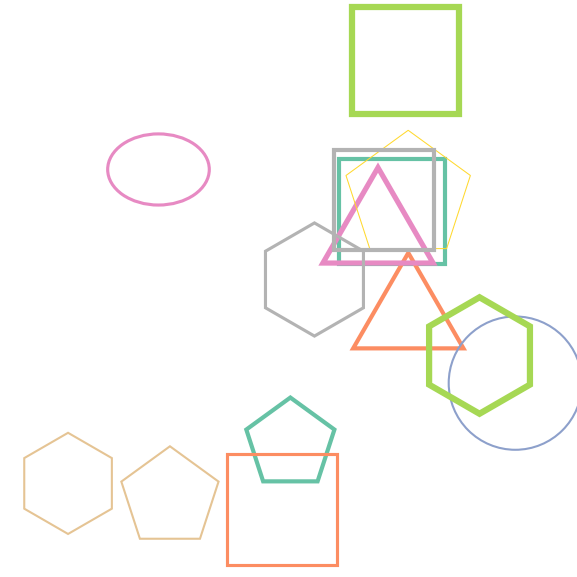[{"shape": "pentagon", "thickness": 2, "radius": 0.4, "center": [0.503, 0.231]}, {"shape": "square", "thickness": 2, "radius": 0.46, "center": [0.679, 0.633]}, {"shape": "triangle", "thickness": 2, "radius": 0.55, "center": [0.707, 0.451]}, {"shape": "square", "thickness": 1.5, "radius": 0.48, "center": [0.488, 0.117]}, {"shape": "circle", "thickness": 1, "radius": 0.58, "center": [0.892, 0.336]}, {"shape": "oval", "thickness": 1.5, "radius": 0.44, "center": [0.274, 0.706]}, {"shape": "triangle", "thickness": 2.5, "radius": 0.55, "center": [0.655, 0.599]}, {"shape": "hexagon", "thickness": 3, "radius": 0.5, "center": [0.83, 0.384]}, {"shape": "square", "thickness": 3, "radius": 0.46, "center": [0.702, 0.894]}, {"shape": "pentagon", "thickness": 0.5, "radius": 0.57, "center": [0.707, 0.66]}, {"shape": "hexagon", "thickness": 1, "radius": 0.44, "center": [0.118, 0.162]}, {"shape": "pentagon", "thickness": 1, "radius": 0.44, "center": [0.294, 0.138]}, {"shape": "square", "thickness": 2, "radius": 0.43, "center": [0.664, 0.653]}, {"shape": "hexagon", "thickness": 1.5, "radius": 0.49, "center": [0.545, 0.515]}]